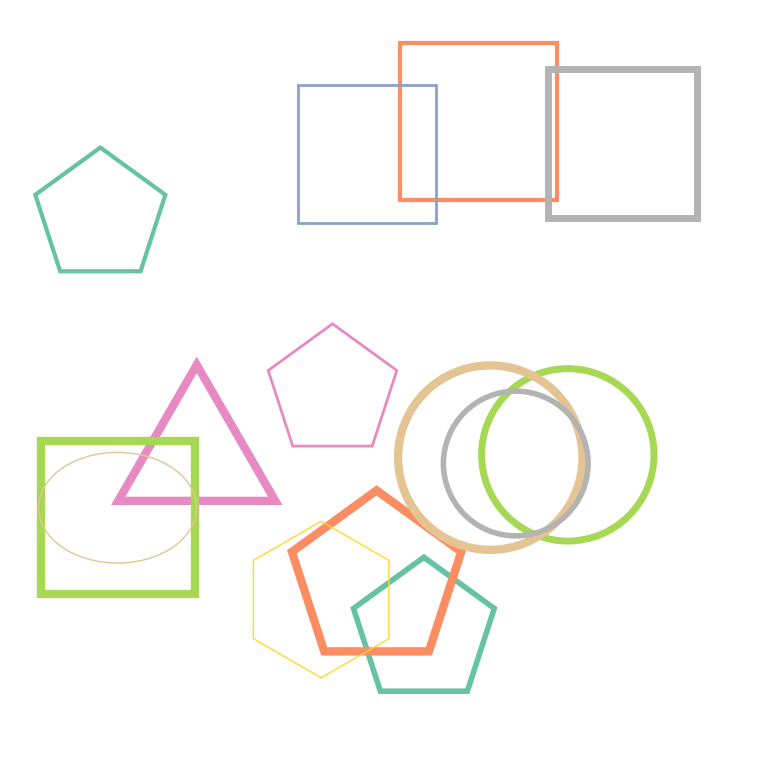[{"shape": "pentagon", "thickness": 2, "radius": 0.48, "center": [0.55, 0.18]}, {"shape": "pentagon", "thickness": 1.5, "radius": 0.44, "center": [0.13, 0.72]}, {"shape": "square", "thickness": 1.5, "radius": 0.51, "center": [0.621, 0.842]}, {"shape": "pentagon", "thickness": 3, "radius": 0.58, "center": [0.489, 0.248]}, {"shape": "square", "thickness": 1, "radius": 0.45, "center": [0.477, 0.8]}, {"shape": "pentagon", "thickness": 1, "radius": 0.44, "center": [0.432, 0.492]}, {"shape": "triangle", "thickness": 3, "radius": 0.59, "center": [0.256, 0.408]}, {"shape": "circle", "thickness": 2.5, "radius": 0.56, "center": [0.737, 0.409]}, {"shape": "square", "thickness": 3, "radius": 0.5, "center": [0.153, 0.328]}, {"shape": "hexagon", "thickness": 0.5, "radius": 0.51, "center": [0.417, 0.221]}, {"shape": "oval", "thickness": 0.5, "radius": 0.51, "center": [0.153, 0.341]}, {"shape": "circle", "thickness": 3, "radius": 0.6, "center": [0.637, 0.406]}, {"shape": "square", "thickness": 2.5, "radius": 0.48, "center": [0.809, 0.814]}, {"shape": "circle", "thickness": 2, "radius": 0.47, "center": [0.67, 0.398]}]